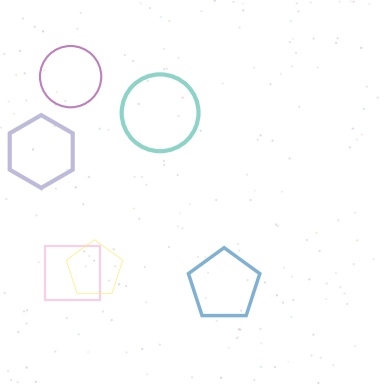[{"shape": "circle", "thickness": 3, "radius": 0.5, "center": [0.416, 0.707]}, {"shape": "hexagon", "thickness": 3, "radius": 0.47, "center": [0.107, 0.606]}, {"shape": "pentagon", "thickness": 2.5, "radius": 0.49, "center": [0.582, 0.259]}, {"shape": "square", "thickness": 1.5, "radius": 0.35, "center": [0.188, 0.291]}, {"shape": "circle", "thickness": 1.5, "radius": 0.4, "center": [0.183, 0.801]}, {"shape": "pentagon", "thickness": 0.5, "radius": 0.39, "center": [0.246, 0.3]}]